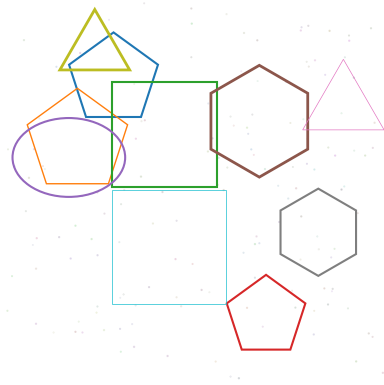[{"shape": "pentagon", "thickness": 1.5, "radius": 0.61, "center": [0.295, 0.794]}, {"shape": "pentagon", "thickness": 1, "radius": 0.68, "center": [0.201, 0.634]}, {"shape": "square", "thickness": 1.5, "radius": 0.68, "center": [0.427, 0.651]}, {"shape": "pentagon", "thickness": 1.5, "radius": 0.54, "center": [0.691, 0.179]}, {"shape": "oval", "thickness": 1.5, "radius": 0.73, "center": [0.179, 0.591]}, {"shape": "hexagon", "thickness": 2, "radius": 0.73, "center": [0.674, 0.685]}, {"shape": "triangle", "thickness": 0.5, "radius": 0.61, "center": [0.892, 0.724]}, {"shape": "hexagon", "thickness": 1.5, "radius": 0.57, "center": [0.827, 0.397]}, {"shape": "triangle", "thickness": 2, "radius": 0.52, "center": [0.246, 0.871]}, {"shape": "square", "thickness": 0.5, "radius": 0.74, "center": [0.439, 0.358]}]